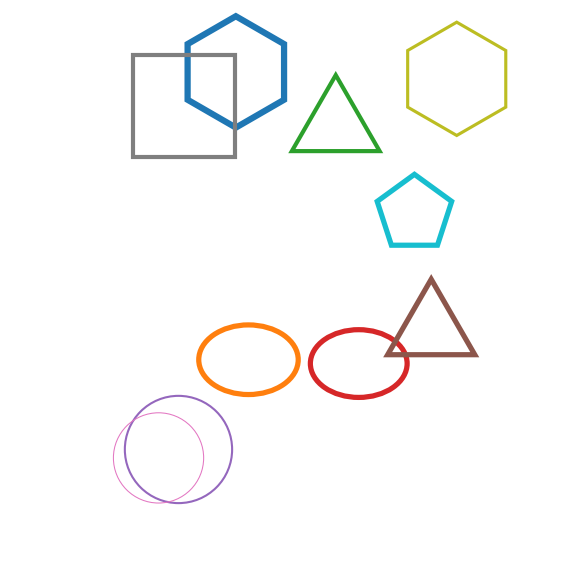[{"shape": "hexagon", "thickness": 3, "radius": 0.48, "center": [0.408, 0.875]}, {"shape": "oval", "thickness": 2.5, "radius": 0.43, "center": [0.43, 0.376]}, {"shape": "triangle", "thickness": 2, "radius": 0.44, "center": [0.581, 0.781]}, {"shape": "oval", "thickness": 2.5, "radius": 0.42, "center": [0.621, 0.37]}, {"shape": "circle", "thickness": 1, "radius": 0.46, "center": [0.309, 0.221]}, {"shape": "triangle", "thickness": 2.5, "radius": 0.44, "center": [0.747, 0.428]}, {"shape": "circle", "thickness": 0.5, "radius": 0.39, "center": [0.275, 0.206]}, {"shape": "square", "thickness": 2, "radius": 0.44, "center": [0.318, 0.816]}, {"shape": "hexagon", "thickness": 1.5, "radius": 0.49, "center": [0.791, 0.863]}, {"shape": "pentagon", "thickness": 2.5, "radius": 0.34, "center": [0.718, 0.629]}]